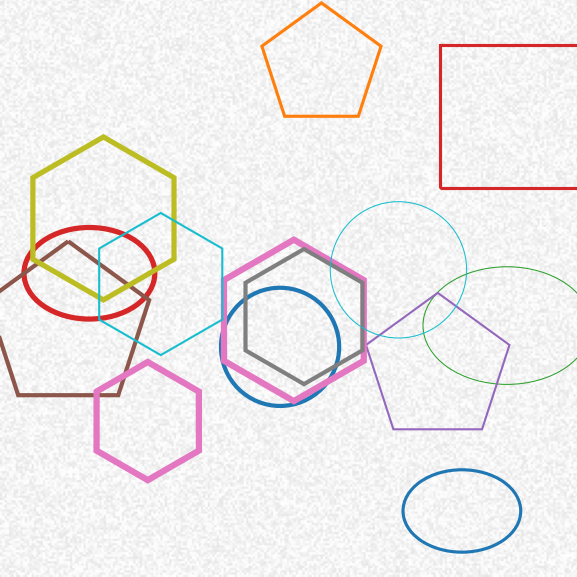[{"shape": "oval", "thickness": 1.5, "radius": 0.51, "center": [0.8, 0.114]}, {"shape": "circle", "thickness": 2, "radius": 0.51, "center": [0.485, 0.399]}, {"shape": "pentagon", "thickness": 1.5, "radius": 0.54, "center": [0.557, 0.886]}, {"shape": "oval", "thickness": 0.5, "radius": 0.73, "center": [0.878, 0.435]}, {"shape": "square", "thickness": 1.5, "radius": 0.62, "center": [0.886, 0.797]}, {"shape": "oval", "thickness": 2.5, "radius": 0.57, "center": [0.155, 0.526]}, {"shape": "pentagon", "thickness": 1, "radius": 0.65, "center": [0.758, 0.361]}, {"shape": "pentagon", "thickness": 2, "radius": 0.74, "center": [0.118, 0.434]}, {"shape": "hexagon", "thickness": 3, "radius": 0.7, "center": [0.509, 0.444]}, {"shape": "hexagon", "thickness": 3, "radius": 0.51, "center": [0.256, 0.27]}, {"shape": "hexagon", "thickness": 2, "radius": 0.58, "center": [0.526, 0.451]}, {"shape": "hexagon", "thickness": 2.5, "radius": 0.71, "center": [0.179, 0.621]}, {"shape": "circle", "thickness": 0.5, "radius": 0.59, "center": [0.69, 0.532]}, {"shape": "hexagon", "thickness": 1, "radius": 0.62, "center": [0.278, 0.507]}]